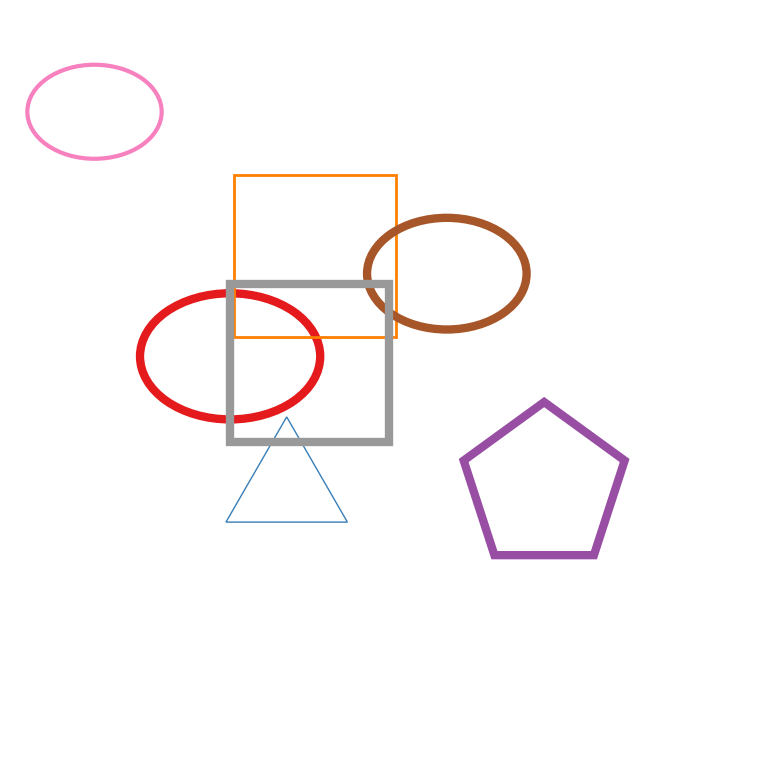[{"shape": "oval", "thickness": 3, "radius": 0.59, "center": [0.299, 0.537]}, {"shape": "triangle", "thickness": 0.5, "radius": 0.46, "center": [0.372, 0.367]}, {"shape": "pentagon", "thickness": 3, "radius": 0.55, "center": [0.707, 0.368]}, {"shape": "square", "thickness": 1, "radius": 0.53, "center": [0.409, 0.667]}, {"shape": "oval", "thickness": 3, "radius": 0.52, "center": [0.58, 0.645]}, {"shape": "oval", "thickness": 1.5, "radius": 0.44, "center": [0.123, 0.855]}, {"shape": "square", "thickness": 3, "radius": 0.52, "center": [0.402, 0.529]}]